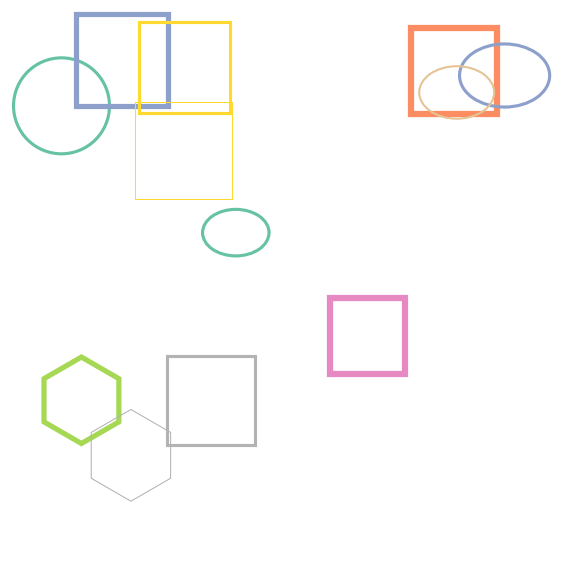[{"shape": "circle", "thickness": 1.5, "radius": 0.42, "center": [0.107, 0.816]}, {"shape": "oval", "thickness": 1.5, "radius": 0.29, "center": [0.408, 0.596]}, {"shape": "square", "thickness": 3, "radius": 0.37, "center": [0.786, 0.876]}, {"shape": "square", "thickness": 2.5, "radius": 0.4, "center": [0.212, 0.895]}, {"shape": "oval", "thickness": 1.5, "radius": 0.39, "center": [0.874, 0.868]}, {"shape": "square", "thickness": 3, "radius": 0.33, "center": [0.636, 0.417]}, {"shape": "hexagon", "thickness": 2.5, "radius": 0.37, "center": [0.141, 0.306]}, {"shape": "square", "thickness": 1.5, "radius": 0.39, "center": [0.319, 0.882]}, {"shape": "square", "thickness": 0.5, "radius": 0.42, "center": [0.318, 0.738]}, {"shape": "oval", "thickness": 1, "radius": 0.32, "center": [0.791, 0.839]}, {"shape": "square", "thickness": 1.5, "radius": 0.38, "center": [0.365, 0.306]}, {"shape": "hexagon", "thickness": 0.5, "radius": 0.4, "center": [0.227, 0.211]}]